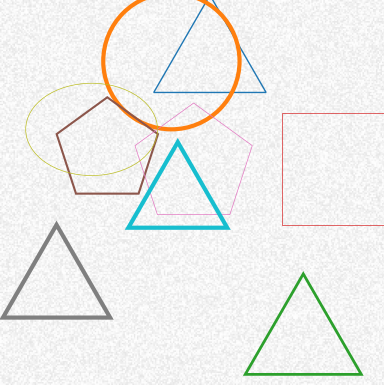[{"shape": "triangle", "thickness": 1, "radius": 0.84, "center": [0.545, 0.844]}, {"shape": "circle", "thickness": 3, "radius": 0.89, "center": [0.445, 0.841]}, {"shape": "triangle", "thickness": 2, "radius": 0.87, "center": [0.788, 0.115]}, {"shape": "square", "thickness": 0.5, "radius": 0.73, "center": [0.877, 0.561]}, {"shape": "pentagon", "thickness": 1.5, "radius": 0.69, "center": [0.279, 0.609]}, {"shape": "pentagon", "thickness": 0.5, "radius": 0.8, "center": [0.503, 0.572]}, {"shape": "triangle", "thickness": 3, "radius": 0.8, "center": [0.147, 0.255]}, {"shape": "oval", "thickness": 0.5, "radius": 0.86, "center": [0.238, 0.664]}, {"shape": "triangle", "thickness": 3, "radius": 0.74, "center": [0.462, 0.483]}]